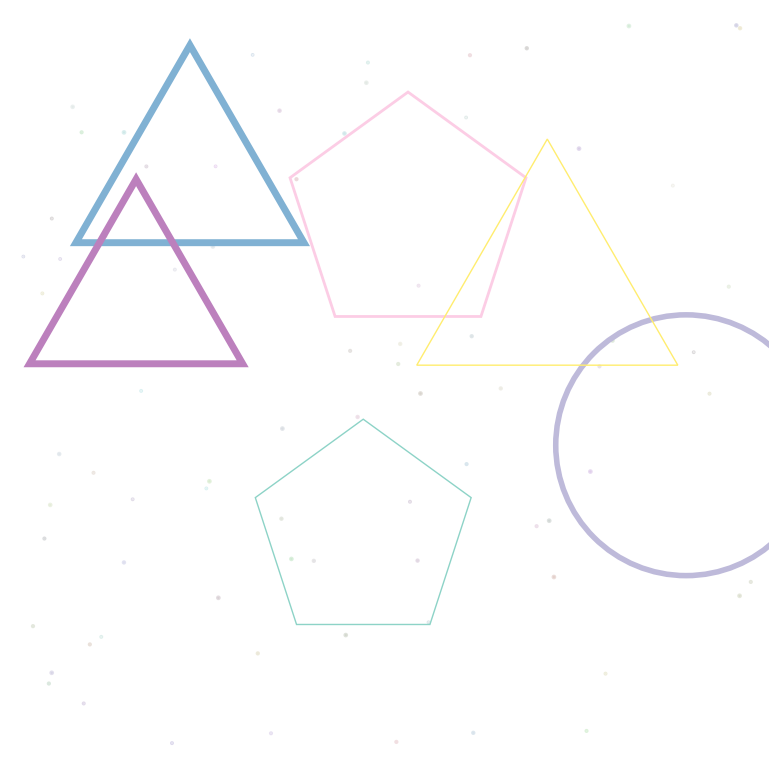[{"shape": "pentagon", "thickness": 0.5, "radius": 0.74, "center": [0.472, 0.308]}, {"shape": "circle", "thickness": 2, "radius": 0.85, "center": [0.891, 0.422]}, {"shape": "triangle", "thickness": 2.5, "radius": 0.85, "center": [0.247, 0.77]}, {"shape": "pentagon", "thickness": 1, "radius": 0.81, "center": [0.53, 0.719]}, {"shape": "triangle", "thickness": 2.5, "radius": 0.8, "center": [0.177, 0.607]}, {"shape": "triangle", "thickness": 0.5, "radius": 0.98, "center": [0.711, 0.624]}]